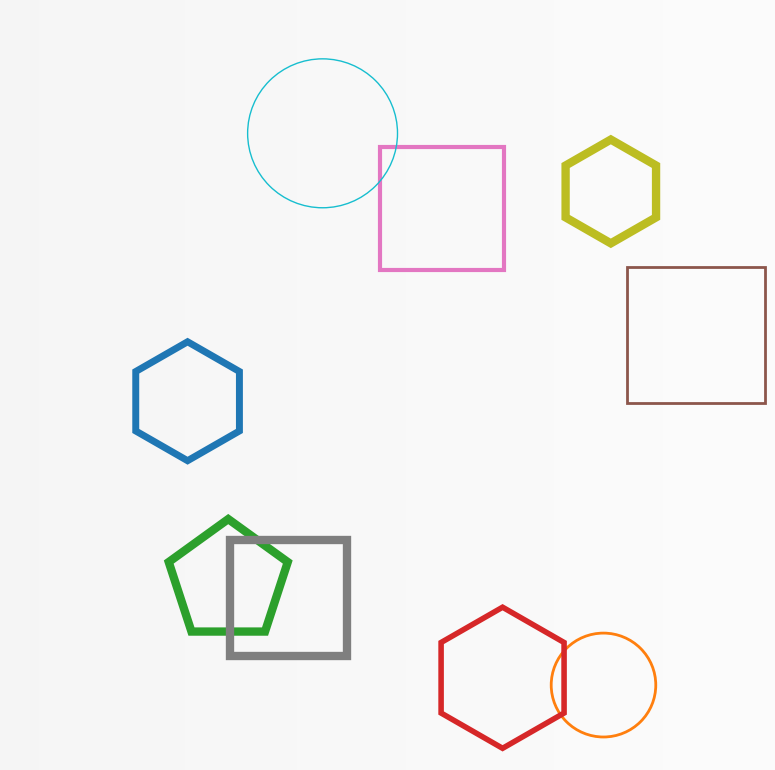[{"shape": "hexagon", "thickness": 2.5, "radius": 0.39, "center": [0.242, 0.479]}, {"shape": "circle", "thickness": 1, "radius": 0.34, "center": [0.779, 0.11]}, {"shape": "pentagon", "thickness": 3, "radius": 0.4, "center": [0.295, 0.245]}, {"shape": "hexagon", "thickness": 2, "radius": 0.46, "center": [0.649, 0.12]}, {"shape": "square", "thickness": 1, "radius": 0.44, "center": [0.898, 0.565]}, {"shape": "square", "thickness": 1.5, "radius": 0.4, "center": [0.57, 0.729]}, {"shape": "square", "thickness": 3, "radius": 0.38, "center": [0.372, 0.224]}, {"shape": "hexagon", "thickness": 3, "radius": 0.34, "center": [0.788, 0.751]}, {"shape": "circle", "thickness": 0.5, "radius": 0.48, "center": [0.416, 0.827]}]